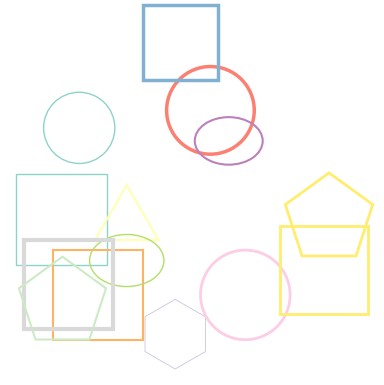[{"shape": "circle", "thickness": 1, "radius": 0.46, "center": [0.206, 0.668]}, {"shape": "square", "thickness": 1, "radius": 0.59, "center": [0.16, 0.429]}, {"shape": "triangle", "thickness": 1.5, "radius": 0.48, "center": [0.329, 0.424]}, {"shape": "hexagon", "thickness": 0.5, "radius": 0.45, "center": [0.455, 0.132]}, {"shape": "circle", "thickness": 2.5, "radius": 0.57, "center": [0.547, 0.713]}, {"shape": "square", "thickness": 2.5, "radius": 0.49, "center": [0.47, 0.889]}, {"shape": "square", "thickness": 1.5, "radius": 0.58, "center": [0.254, 0.234]}, {"shape": "oval", "thickness": 1, "radius": 0.48, "center": [0.329, 0.323]}, {"shape": "circle", "thickness": 2, "radius": 0.58, "center": [0.637, 0.234]}, {"shape": "square", "thickness": 3, "radius": 0.58, "center": [0.179, 0.26]}, {"shape": "oval", "thickness": 1.5, "radius": 0.44, "center": [0.594, 0.634]}, {"shape": "pentagon", "thickness": 1.5, "radius": 0.59, "center": [0.162, 0.214]}, {"shape": "pentagon", "thickness": 2, "radius": 0.6, "center": [0.855, 0.432]}, {"shape": "square", "thickness": 2, "radius": 0.57, "center": [0.841, 0.298]}]